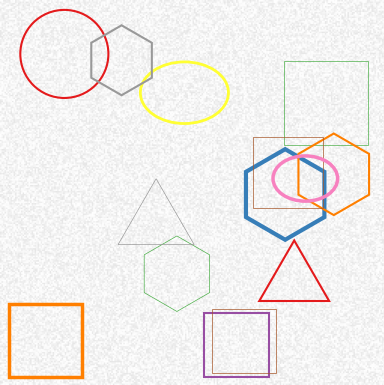[{"shape": "triangle", "thickness": 1.5, "radius": 0.52, "center": [0.764, 0.271]}, {"shape": "circle", "thickness": 1.5, "radius": 0.57, "center": [0.167, 0.86]}, {"shape": "hexagon", "thickness": 3, "radius": 0.59, "center": [0.741, 0.495]}, {"shape": "square", "thickness": 0.5, "radius": 0.54, "center": [0.847, 0.732]}, {"shape": "hexagon", "thickness": 0.5, "radius": 0.49, "center": [0.459, 0.289]}, {"shape": "square", "thickness": 1.5, "radius": 0.42, "center": [0.614, 0.103]}, {"shape": "square", "thickness": 2.5, "radius": 0.48, "center": [0.118, 0.116]}, {"shape": "hexagon", "thickness": 1.5, "radius": 0.53, "center": [0.867, 0.547]}, {"shape": "oval", "thickness": 2, "radius": 0.57, "center": [0.479, 0.759]}, {"shape": "square", "thickness": 0.5, "radius": 0.42, "center": [0.635, 0.114]}, {"shape": "square", "thickness": 0.5, "radius": 0.46, "center": [0.749, 0.552]}, {"shape": "oval", "thickness": 2.5, "radius": 0.42, "center": [0.793, 0.536]}, {"shape": "hexagon", "thickness": 1.5, "radius": 0.45, "center": [0.316, 0.843]}, {"shape": "triangle", "thickness": 0.5, "radius": 0.57, "center": [0.405, 0.422]}]